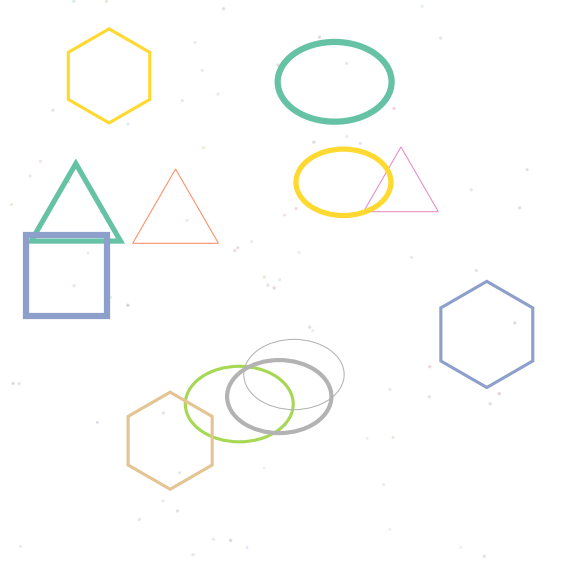[{"shape": "triangle", "thickness": 2.5, "radius": 0.45, "center": [0.131, 0.626]}, {"shape": "oval", "thickness": 3, "radius": 0.49, "center": [0.579, 0.857]}, {"shape": "triangle", "thickness": 0.5, "radius": 0.43, "center": [0.304, 0.621]}, {"shape": "square", "thickness": 3, "radius": 0.35, "center": [0.115, 0.522]}, {"shape": "hexagon", "thickness": 1.5, "radius": 0.46, "center": [0.843, 0.42]}, {"shape": "triangle", "thickness": 0.5, "radius": 0.37, "center": [0.694, 0.67]}, {"shape": "oval", "thickness": 1.5, "radius": 0.47, "center": [0.414, 0.299]}, {"shape": "hexagon", "thickness": 1.5, "radius": 0.41, "center": [0.189, 0.868]}, {"shape": "oval", "thickness": 2.5, "radius": 0.41, "center": [0.595, 0.683]}, {"shape": "hexagon", "thickness": 1.5, "radius": 0.42, "center": [0.295, 0.236]}, {"shape": "oval", "thickness": 0.5, "radius": 0.43, "center": [0.509, 0.351]}, {"shape": "oval", "thickness": 2, "radius": 0.45, "center": [0.484, 0.312]}]